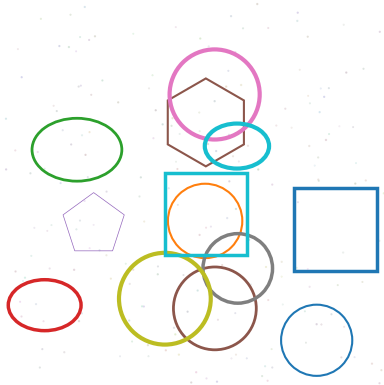[{"shape": "square", "thickness": 2.5, "radius": 0.54, "center": [0.872, 0.404]}, {"shape": "circle", "thickness": 1.5, "radius": 0.46, "center": [0.823, 0.116]}, {"shape": "circle", "thickness": 1.5, "radius": 0.48, "center": [0.533, 0.426]}, {"shape": "oval", "thickness": 2, "radius": 0.58, "center": [0.2, 0.611]}, {"shape": "oval", "thickness": 2.5, "radius": 0.47, "center": [0.116, 0.207]}, {"shape": "pentagon", "thickness": 0.5, "radius": 0.42, "center": [0.243, 0.416]}, {"shape": "hexagon", "thickness": 1.5, "radius": 0.57, "center": [0.535, 0.682]}, {"shape": "circle", "thickness": 2, "radius": 0.54, "center": [0.558, 0.199]}, {"shape": "circle", "thickness": 3, "radius": 0.59, "center": [0.558, 0.755]}, {"shape": "circle", "thickness": 2.5, "radius": 0.45, "center": [0.618, 0.303]}, {"shape": "circle", "thickness": 3, "radius": 0.6, "center": [0.428, 0.224]}, {"shape": "oval", "thickness": 3, "radius": 0.42, "center": [0.615, 0.621]}, {"shape": "square", "thickness": 2.5, "radius": 0.53, "center": [0.535, 0.445]}]